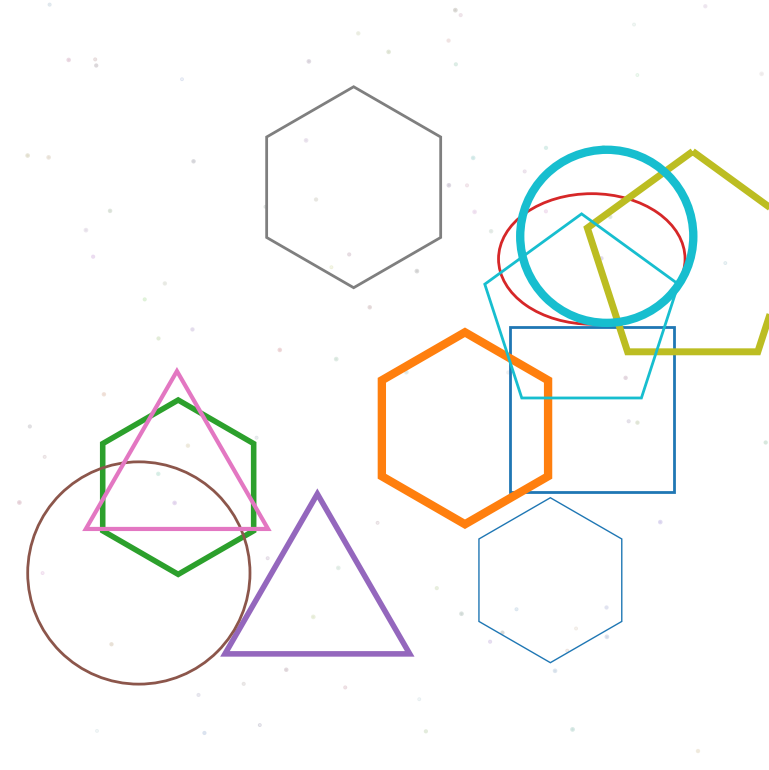[{"shape": "hexagon", "thickness": 0.5, "radius": 0.54, "center": [0.715, 0.246]}, {"shape": "square", "thickness": 1, "radius": 0.53, "center": [0.769, 0.468]}, {"shape": "hexagon", "thickness": 3, "radius": 0.62, "center": [0.604, 0.444]}, {"shape": "hexagon", "thickness": 2, "radius": 0.57, "center": [0.231, 0.367]}, {"shape": "oval", "thickness": 1, "radius": 0.61, "center": [0.769, 0.664]}, {"shape": "triangle", "thickness": 2, "radius": 0.69, "center": [0.412, 0.22]}, {"shape": "circle", "thickness": 1, "radius": 0.72, "center": [0.18, 0.256]}, {"shape": "triangle", "thickness": 1.5, "radius": 0.68, "center": [0.23, 0.381]}, {"shape": "hexagon", "thickness": 1, "radius": 0.65, "center": [0.459, 0.757]}, {"shape": "pentagon", "thickness": 2.5, "radius": 0.72, "center": [0.9, 0.659]}, {"shape": "circle", "thickness": 3, "radius": 0.56, "center": [0.788, 0.693]}, {"shape": "pentagon", "thickness": 1, "radius": 0.66, "center": [0.755, 0.59]}]